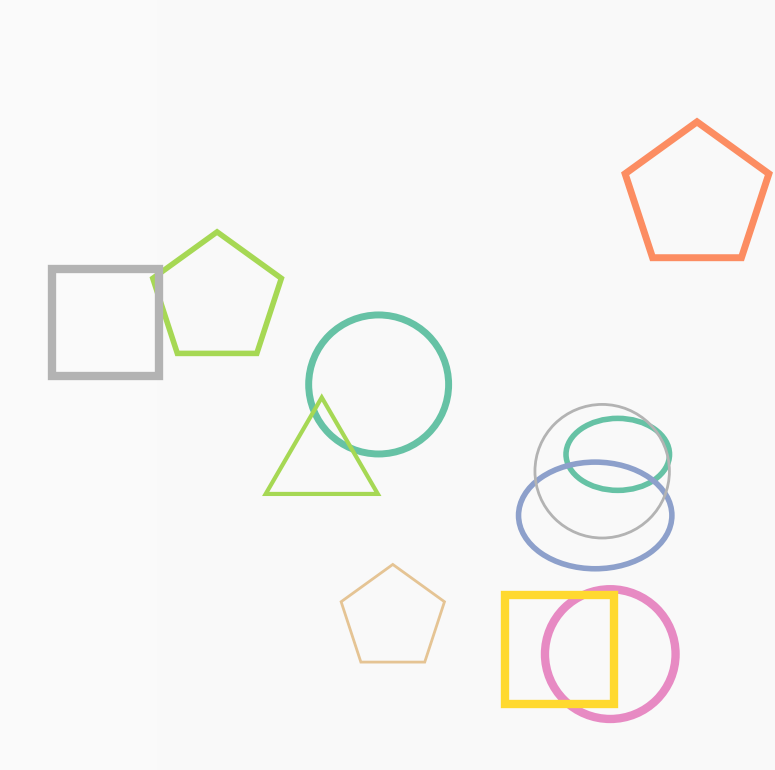[{"shape": "circle", "thickness": 2.5, "radius": 0.45, "center": [0.489, 0.501]}, {"shape": "oval", "thickness": 2, "radius": 0.33, "center": [0.797, 0.41]}, {"shape": "pentagon", "thickness": 2.5, "radius": 0.49, "center": [0.899, 0.744]}, {"shape": "oval", "thickness": 2, "radius": 0.49, "center": [0.768, 0.331]}, {"shape": "circle", "thickness": 3, "radius": 0.42, "center": [0.787, 0.151]}, {"shape": "triangle", "thickness": 1.5, "radius": 0.42, "center": [0.415, 0.4]}, {"shape": "pentagon", "thickness": 2, "radius": 0.44, "center": [0.28, 0.612]}, {"shape": "square", "thickness": 3, "radius": 0.35, "center": [0.722, 0.157]}, {"shape": "pentagon", "thickness": 1, "radius": 0.35, "center": [0.507, 0.197]}, {"shape": "circle", "thickness": 1, "radius": 0.43, "center": [0.777, 0.388]}, {"shape": "square", "thickness": 3, "radius": 0.35, "center": [0.136, 0.582]}]